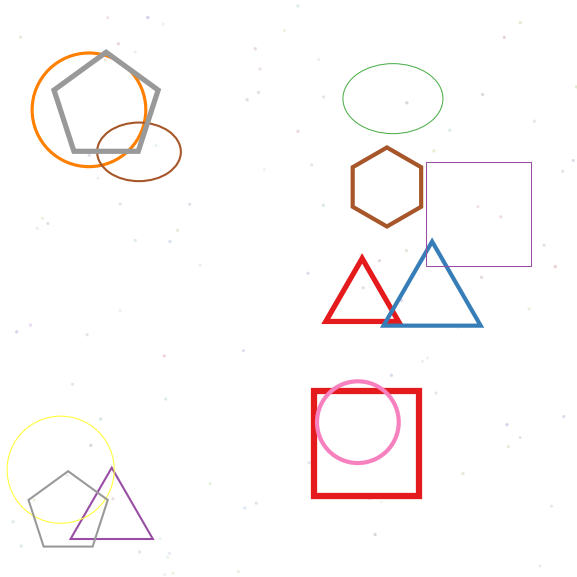[{"shape": "square", "thickness": 3, "radius": 0.45, "center": [0.634, 0.231]}, {"shape": "triangle", "thickness": 2.5, "radius": 0.36, "center": [0.627, 0.479]}, {"shape": "triangle", "thickness": 2, "radius": 0.49, "center": [0.748, 0.484]}, {"shape": "oval", "thickness": 0.5, "radius": 0.43, "center": [0.68, 0.828]}, {"shape": "triangle", "thickness": 1, "radius": 0.41, "center": [0.193, 0.107]}, {"shape": "square", "thickness": 0.5, "radius": 0.45, "center": [0.829, 0.629]}, {"shape": "circle", "thickness": 1.5, "radius": 0.49, "center": [0.154, 0.809]}, {"shape": "circle", "thickness": 0.5, "radius": 0.46, "center": [0.105, 0.186]}, {"shape": "hexagon", "thickness": 2, "radius": 0.34, "center": [0.67, 0.675]}, {"shape": "oval", "thickness": 1, "radius": 0.36, "center": [0.241, 0.736]}, {"shape": "circle", "thickness": 2, "radius": 0.35, "center": [0.62, 0.268]}, {"shape": "pentagon", "thickness": 1, "radius": 0.36, "center": [0.118, 0.111]}, {"shape": "pentagon", "thickness": 2.5, "radius": 0.47, "center": [0.184, 0.814]}]